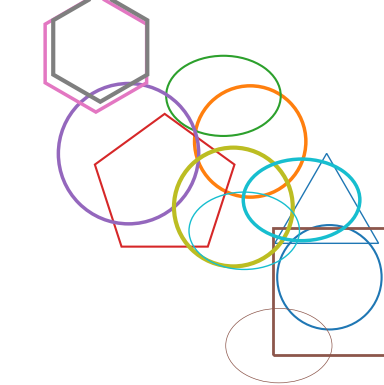[{"shape": "circle", "thickness": 1.5, "radius": 0.68, "center": [0.856, 0.28]}, {"shape": "triangle", "thickness": 1, "radius": 0.78, "center": [0.848, 0.446]}, {"shape": "circle", "thickness": 2.5, "radius": 0.72, "center": [0.65, 0.633]}, {"shape": "oval", "thickness": 1.5, "radius": 0.74, "center": [0.58, 0.751]}, {"shape": "pentagon", "thickness": 1.5, "radius": 0.95, "center": [0.428, 0.514]}, {"shape": "circle", "thickness": 2.5, "radius": 0.91, "center": [0.334, 0.601]}, {"shape": "square", "thickness": 2, "radius": 0.82, "center": [0.874, 0.242]}, {"shape": "oval", "thickness": 0.5, "radius": 0.69, "center": [0.724, 0.102]}, {"shape": "hexagon", "thickness": 2.5, "radius": 0.76, "center": [0.249, 0.861]}, {"shape": "hexagon", "thickness": 3, "radius": 0.71, "center": [0.26, 0.877]}, {"shape": "circle", "thickness": 3, "radius": 0.77, "center": [0.606, 0.462]}, {"shape": "oval", "thickness": 1, "radius": 0.72, "center": [0.634, 0.401]}, {"shape": "oval", "thickness": 2.5, "radius": 0.76, "center": [0.783, 0.481]}]